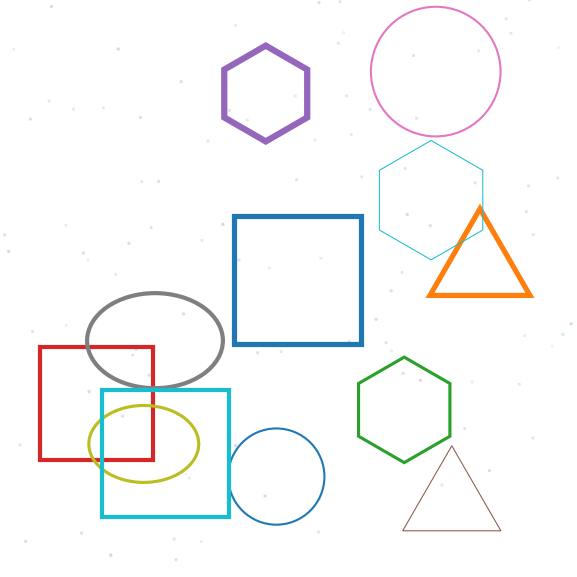[{"shape": "circle", "thickness": 1, "radius": 0.42, "center": [0.478, 0.174]}, {"shape": "square", "thickness": 2.5, "radius": 0.55, "center": [0.515, 0.515]}, {"shape": "triangle", "thickness": 2.5, "radius": 0.5, "center": [0.831, 0.538]}, {"shape": "hexagon", "thickness": 1.5, "radius": 0.46, "center": [0.7, 0.289]}, {"shape": "square", "thickness": 2, "radius": 0.49, "center": [0.167, 0.3]}, {"shape": "hexagon", "thickness": 3, "radius": 0.41, "center": [0.46, 0.837]}, {"shape": "triangle", "thickness": 0.5, "radius": 0.49, "center": [0.782, 0.129]}, {"shape": "circle", "thickness": 1, "radius": 0.56, "center": [0.755, 0.875]}, {"shape": "oval", "thickness": 2, "radius": 0.59, "center": [0.268, 0.409]}, {"shape": "oval", "thickness": 1.5, "radius": 0.48, "center": [0.249, 0.23]}, {"shape": "square", "thickness": 2, "radius": 0.55, "center": [0.287, 0.214]}, {"shape": "hexagon", "thickness": 0.5, "radius": 0.52, "center": [0.746, 0.653]}]